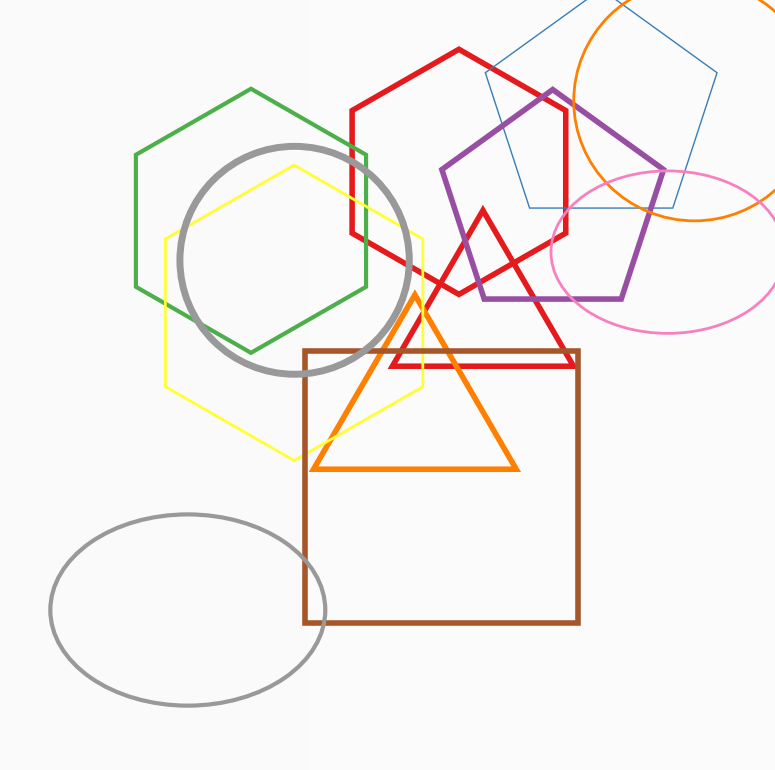[{"shape": "hexagon", "thickness": 2, "radius": 0.8, "center": [0.592, 0.777]}, {"shape": "triangle", "thickness": 2, "radius": 0.67, "center": [0.623, 0.592]}, {"shape": "pentagon", "thickness": 0.5, "radius": 0.79, "center": [0.776, 0.857]}, {"shape": "hexagon", "thickness": 1.5, "radius": 0.86, "center": [0.324, 0.713]}, {"shape": "pentagon", "thickness": 2, "radius": 0.75, "center": [0.713, 0.733]}, {"shape": "circle", "thickness": 1, "radius": 0.78, "center": [0.896, 0.869]}, {"shape": "triangle", "thickness": 2, "radius": 0.76, "center": [0.535, 0.466]}, {"shape": "hexagon", "thickness": 1, "radius": 0.96, "center": [0.379, 0.594]}, {"shape": "square", "thickness": 2, "radius": 0.88, "center": [0.57, 0.367]}, {"shape": "oval", "thickness": 1, "radius": 0.75, "center": [0.862, 0.673]}, {"shape": "oval", "thickness": 1.5, "radius": 0.89, "center": [0.242, 0.208]}, {"shape": "circle", "thickness": 2.5, "radius": 0.74, "center": [0.38, 0.662]}]